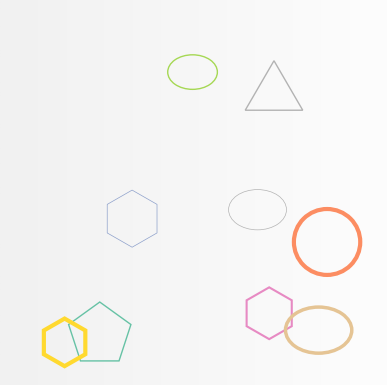[{"shape": "pentagon", "thickness": 1, "radius": 0.42, "center": [0.257, 0.131]}, {"shape": "circle", "thickness": 3, "radius": 0.43, "center": [0.844, 0.372]}, {"shape": "hexagon", "thickness": 0.5, "radius": 0.37, "center": [0.341, 0.432]}, {"shape": "hexagon", "thickness": 1.5, "radius": 0.34, "center": [0.695, 0.186]}, {"shape": "oval", "thickness": 1, "radius": 0.32, "center": [0.497, 0.813]}, {"shape": "hexagon", "thickness": 3, "radius": 0.31, "center": [0.167, 0.111]}, {"shape": "oval", "thickness": 2.5, "radius": 0.43, "center": [0.822, 0.143]}, {"shape": "oval", "thickness": 0.5, "radius": 0.37, "center": [0.665, 0.455]}, {"shape": "triangle", "thickness": 1, "radius": 0.43, "center": [0.707, 0.757]}]